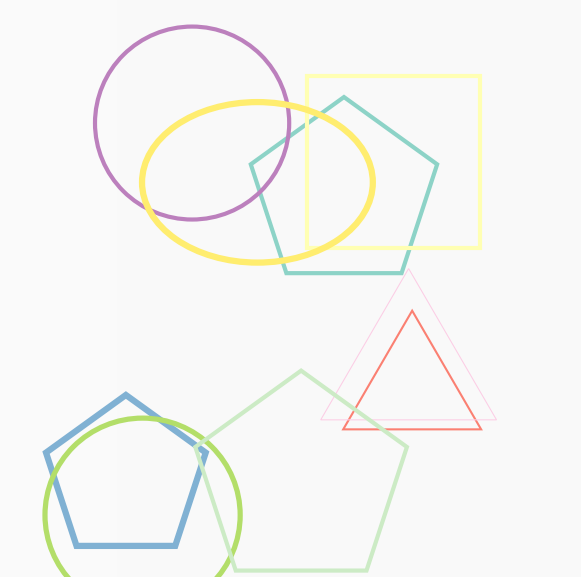[{"shape": "pentagon", "thickness": 2, "radius": 0.84, "center": [0.592, 0.662]}, {"shape": "square", "thickness": 2, "radius": 0.75, "center": [0.677, 0.718]}, {"shape": "triangle", "thickness": 1, "radius": 0.68, "center": [0.709, 0.324]}, {"shape": "pentagon", "thickness": 3, "radius": 0.72, "center": [0.217, 0.171]}, {"shape": "circle", "thickness": 2.5, "radius": 0.84, "center": [0.245, 0.107]}, {"shape": "triangle", "thickness": 0.5, "radius": 0.87, "center": [0.703, 0.359]}, {"shape": "circle", "thickness": 2, "radius": 0.84, "center": [0.33, 0.786]}, {"shape": "pentagon", "thickness": 2, "radius": 0.96, "center": [0.518, 0.166]}, {"shape": "oval", "thickness": 3, "radius": 0.99, "center": [0.443, 0.683]}]